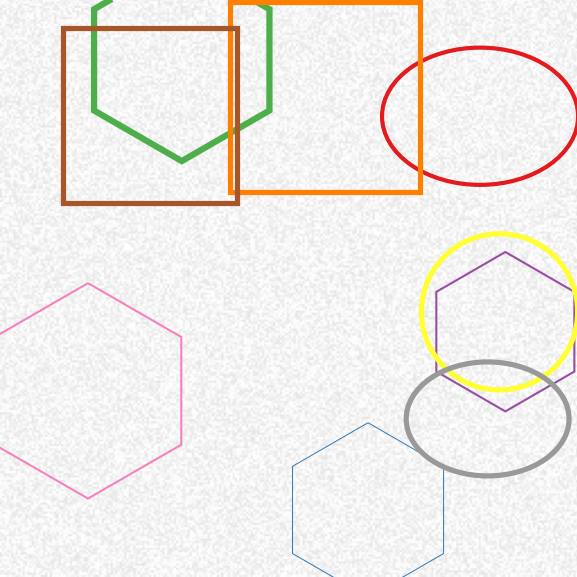[{"shape": "oval", "thickness": 2, "radius": 0.85, "center": [0.831, 0.798]}, {"shape": "hexagon", "thickness": 0.5, "radius": 0.76, "center": [0.637, 0.116]}, {"shape": "hexagon", "thickness": 3, "radius": 0.88, "center": [0.315, 0.895]}, {"shape": "hexagon", "thickness": 1, "radius": 0.69, "center": [0.875, 0.425]}, {"shape": "square", "thickness": 2.5, "radius": 0.82, "center": [0.563, 0.832]}, {"shape": "circle", "thickness": 2.5, "radius": 0.68, "center": [0.865, 0.459]}, {"shape": "square", "thickness": 2.5, "radius": 0.76, "center": [0.26, 0.799]}, {"shape": "hexagon", "thickness": 1, "radius": 0.93, "center": [0.152, 0.322]}, {"shape": "oval", "thickness": 2.5, "radius": 0.71, "center": [0.844, 0.274]}]